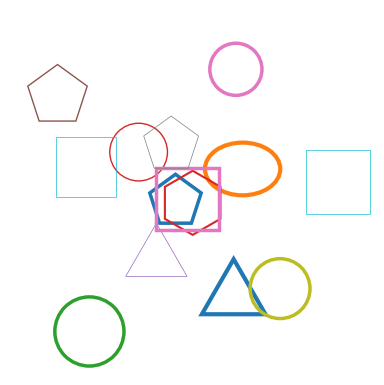[{"shape": "pentagon", "thickness": 2.5, "radius": 0.35, "center": [0.456, 0.477]}, {"shape": "triangle", "thickness": 3, "radius": 0.48, "center": [0.607, 0.231]}, {"shape": "oval", "thickness": 3, "radius": 0.49, "center": [0.63, 0.561]}, {"shape": "circle", "thickness": 2.5, "radius": 0.45, "center": [0.232, 0.139]}, {"shape": "circle", "thickness": 1, "radius": 0.37, "center": [0.36, 0.605]}, {"shape": "hexagon", "thickness": 1.5, "radius": 0.42, "center": [0.5, 0.473]}, {"shape": "triangle", "thickness": 0.5, "radius": 0.46, "center": [0.406, 0.328]}, {"shape": "pentagon", "thickness": 1, "radius": 0.41, "center": [0.149, 0.751]}, {"shape": "square", "thickness": 2.5, "radius": 0.41, "center": [0.487, 0.482]}, {"shape": "circle", "thickness": 2.5, "radius": 0.34, "center": [0.613, 0.82]}, {"shape": "pentagon", "thickness": 0.5, "radius": 0.37, "center": [0.445, 0.624]}, {"shape": "circle", "thickness": 2.5, "radius": 0.39, "center": [0.727, 0.25]}, {"shape": "square", "thickness": 0.5, "radius": 0.39, "center": [0.224, 0.566]}, {"shape": "square", "thickness": 0.5, "radius": 0.42, "center": [0.878, 0.527]}]